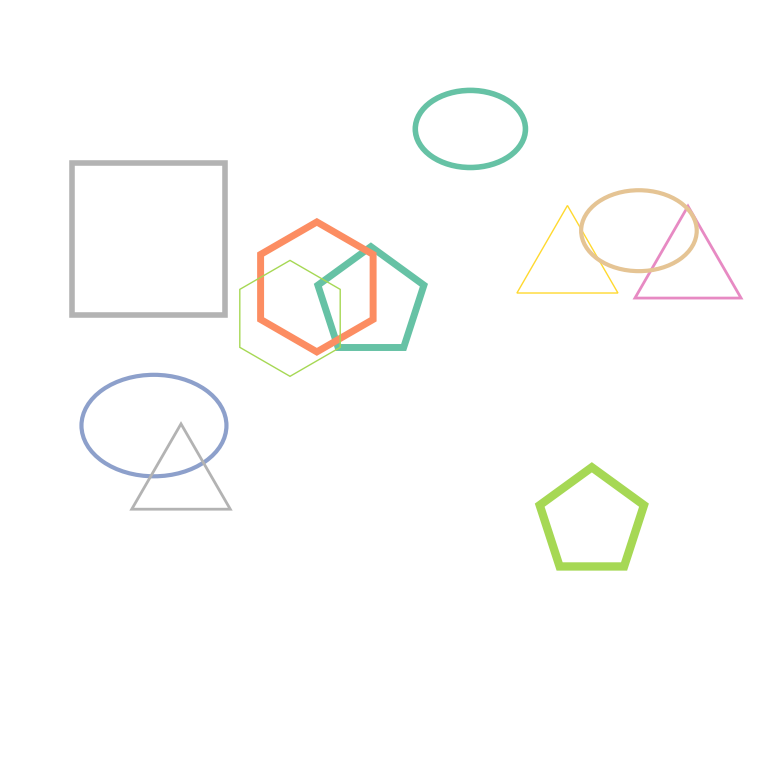[{"shape": "oval", "thickness": 2, "radius": 0.36, "center": [0.611, 0.833]}, {"shape": "pentagon", "thickness": 2.5, "radius": 0.36, "center": [0.482, 0.607]}, {"shape": "hexagon", "thickness": 2.5, "radius": 0.42, "center": [0.412, 0.627]}, {"shape": "oval", "thickness": 1.5, "radius": 0.47, "center": [0.2, 0.447]}, {"shape": "triangle", "thickness": 1, "radius": 0.4, "center": [0.894, 0.653]}, {"shape": "hexagon", "thickness": 0.5, "radius": 0.38, "center": [0.377, 0.587]}, {"shape": "pentagon", "thickness": 3, "radius": 0.36, "center": [0.769, 0.322]}, {"shape": "triangle", "thickness": 0.5, "radius": 0.38, "center": [0.737, 0.657]}, {"shape": "oval", "thickness": 1.5, "radius": 0.38, "center": [0.83, 0.7]}, {"shape": "square", "thickness": 2, "radius": 0.5, "center": [0.193, 0.69]}, {"shape": "triangle", "thickness": 1, "radius": 0.37, "center": [0.235, 0.376]}]